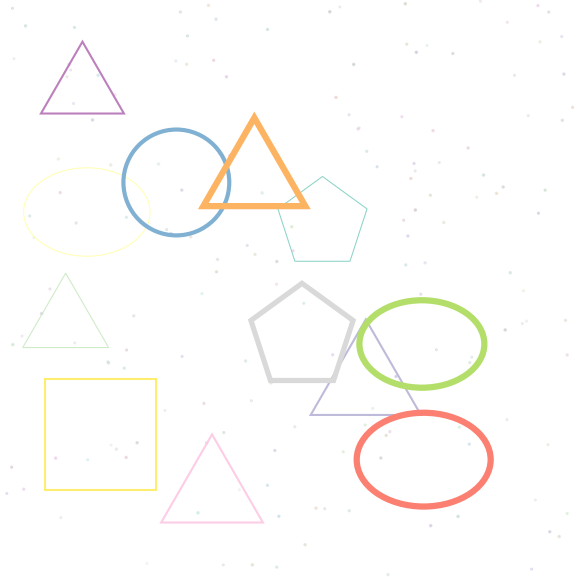[{"shape": "pentagon", "thickness": 0.5, "radius": 0.41, "center": [0.558, 0.612]}, {"shape": "oval", "thickness": 0.5, "radius": 0.55, "center": [0.15, 0.632]}, {"shape": "triangle", "thickness": 1, "radius": 0.55, "center": [0.633, 0.336]}, {"shape": "oval", "thickness": 3, "radius": 0.58, "center": [0.734, 0.203]}, {"shape": "circle", "thickness": 2, "radius": 0.46, "center": [0.305, 0.683]}, {"shape": "triangle", "thickness": 3, "radius": 0.51, "center": [0.44, 0.693]}, {"shape": "oval", "thickness": 3, "radius": 0.54, "center": [0.731, 0.404]}, {"shape": "triangle", "thickness": 1, "radius": 0.51, "center": [0.367, 0.145]}, {"shape": "pentagon", "thickness": 2.5, "radius": 0.46, "center": [0.523, 0.416]}, {"shape": "triangle", "thickness": 1, "radius": 0.41, "center": [0.143, 0.844]}, {"shape": "triangle", "thickness": 0.5, "radius": 0.43, "center": [0.114, 0.44]}, {"shape": "square", "thickness": 1, "radius": 0.48, "center": [0.174, 0.247]}]